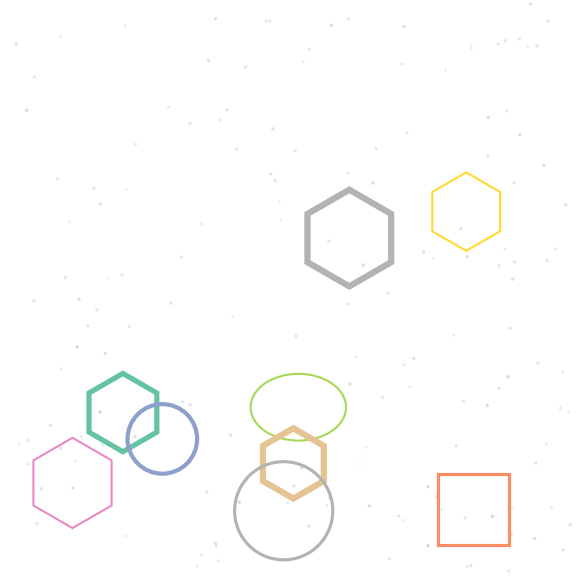[{"shape": "hexagon", "thickness": 2.5, "radius": 0.34, "center": [0.213, 0.285]}, {"shape": "square", "thickness": 1.5, "radius": 0.31, "center": [0.82, 0.117]}, {"shape": "circle", "thickness": 2, "radius": 0.3, "center": [0.281, 0.239]}, {"shape": "hexagon", "thickness": 1, "radius": 0.39, "center": [0.126, 0.163]}, {"shape": "oval", "thickness": 1, "radius": 0.41, "center": [0.517, 0.294]}, {"shape": "hexagon", "thickness": 1, "radius": 0.34, "center": [0.807, 0.633]}, {"shape": "hexagon", "thickness": 3, "radius": 0.3, "center": [0.508, 0.197]}, {"shape": "hexagon", "thickness": 3, "radius": 0.42, "center": [0.605, 0.587]}, {"shape": "circle", "thickness": 1.5, "radius": 0.43, "center": [0.491, 0.115]}]